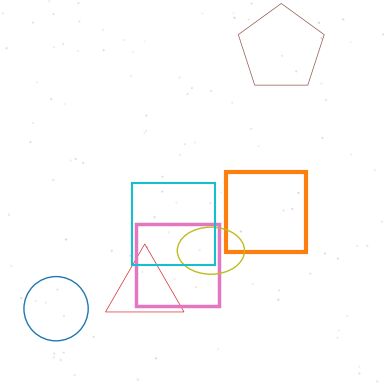[{"shape": "circle", "thickness": 1, "radius": 0.42, "center": [0.146, 0.198]}, {"shape": "square", "thickness": 3, "radius": 0.52, "center": [0.691, 0.449]}, {"shape": "triangle", "thickness": 0.5, "radius": 0.59, "center": [0.376, 0.249]}, {"shape": "pentagon", "thickness": 0.5, "radius": 0.59, "center": [0.731, 0.874]}, {"shape": "square", "thickness": 2.5, "radius": 0.53, "center": [0.461, 0.312]}, {"shape": "oval", "thickness": 1, "radius": 0.44, "center": [0.548, 0.349]}, {"shape": "square", "thickness": 1.5, "radius": 0.54, "center": [0.451, 0.418]}]